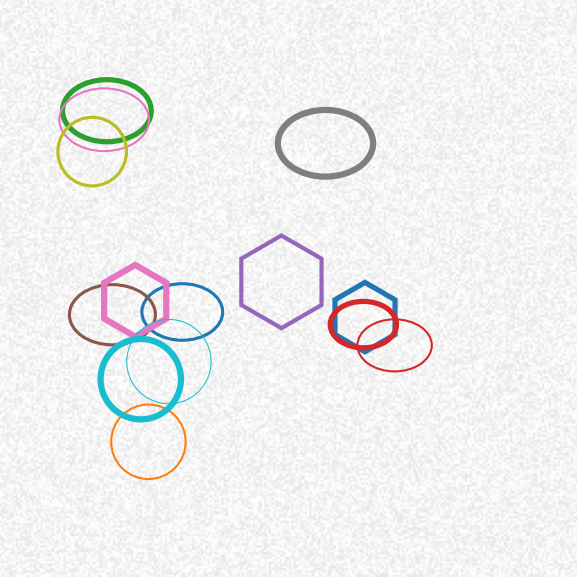[{"shape": "oval", "thickness": 1.5, "radius": 0.35, "center": [0.316, 0.459]}, {"shape": "hexagon", "thickness": 2.5, "radius": 0.3, "center": [0.632, 0.45]}, {"shape": "circle", "thickness": 1, "radius": 0.32, "center": [0.257, 0.234]}, {"shape": "oval", "thickness": 2.5, "radius": 0.38, "center": [0.185, 0.807]}, {"shape": "oval", "thickness": 2.5, "radius": 0.29, "center": [0.629, 0.437]}, {"shape": "oval", "thickness": 1, "radius": 0.32, "center": [0.683, 0.401]}, {"shape": "hexagon", "thickness": 2, "radius": 0.4, "center": [0.487, 0.511]}, {"shape": "oval", "thickness": 1.5, "radius": 0.37, "center": [0.195, 0.454]}, {"shape": "oval", "thickness": 1, "radius": 0.39, "center": [0.18, 0.792]}, {"shape": "hexagon", "thickness": 3, "radius": 0.31, "center": [0.234, 0.478]}, {"shape": "oval", "thickness": 3, "radius": 0.41, "center": [0.564, 0.751]}, {"shape": "circle", "thickness": 1.5, "radius": 0.3, "center": [0.16, 0.737]}, {"shape": "circle", "thickness": 0.5, "radius": 0.37, "center": [0.293, 0.373]}, {"shape": "circle", "thickness": 3, "radius": 0.35, "center": [0.244, 0.343]}]